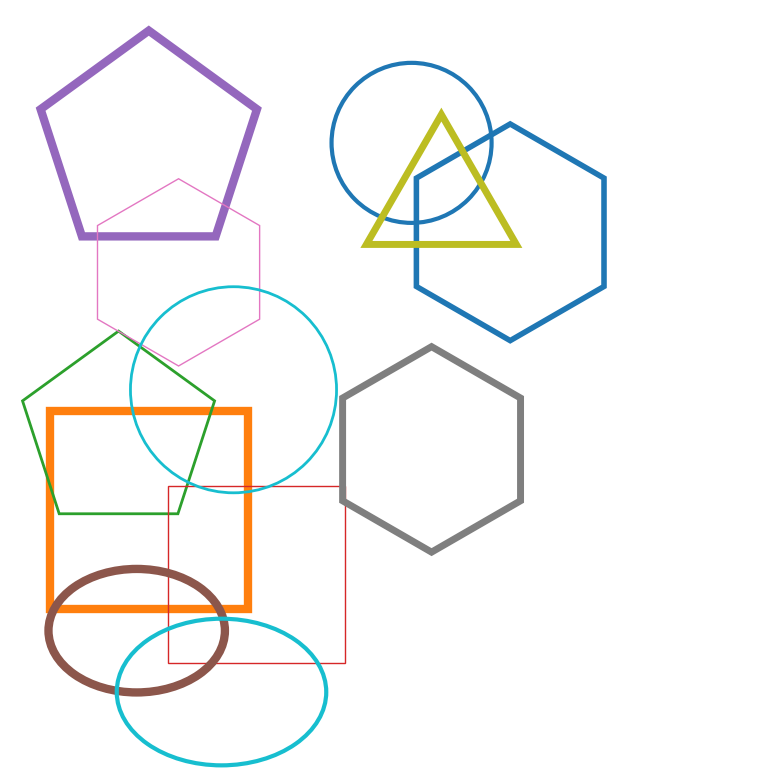[{"shape": "hexagon", "thickness": 2, "radius": 0.7, "center": [0.663, 0.698]}, {"shape": "circle", "thickness": 1.5, "radius": 0.52, "center": [0.534, 0.814]}, {"shape": "square", "thickness": 3, "radius": 0.65, "center": [0.193, 0.338]}, {"shape": "pentagon", "thickness": 1, "radius": 0.66, "center": [0.154, 0.439]}, {"shape": "square", "thickness": 0.5, "radius": 0.57, "center": [0.333, 0.254]}, {"shape": "pentagon", "thickness": 3, "radius": 0.74, "center": [0.193, 0.813]}, {"shape": "oval", "thickness": 3, "radius": 0.57, "center": [0.178, 0.181]}, {"shape": "hexagon", "thickness": 0.5, "radius": 0.61, "center": [0.232, 0.646]}, {"shape": "hexagon", "thickness": 2.5, "radius": 0.67, "center": [0.56, 0.416]}, {"shape": "triangle", "thickness": 2.5, "radius": 0.56, "center": [0.573, 0.739]}, {"shape": "oval", "thickness": 1.5, "radius": 0.68, "center": [0.288, 0.101]}, {"shape": "circle", "thickness": 1, "radius": 0.67, "center": [0.303, 0.494]}]